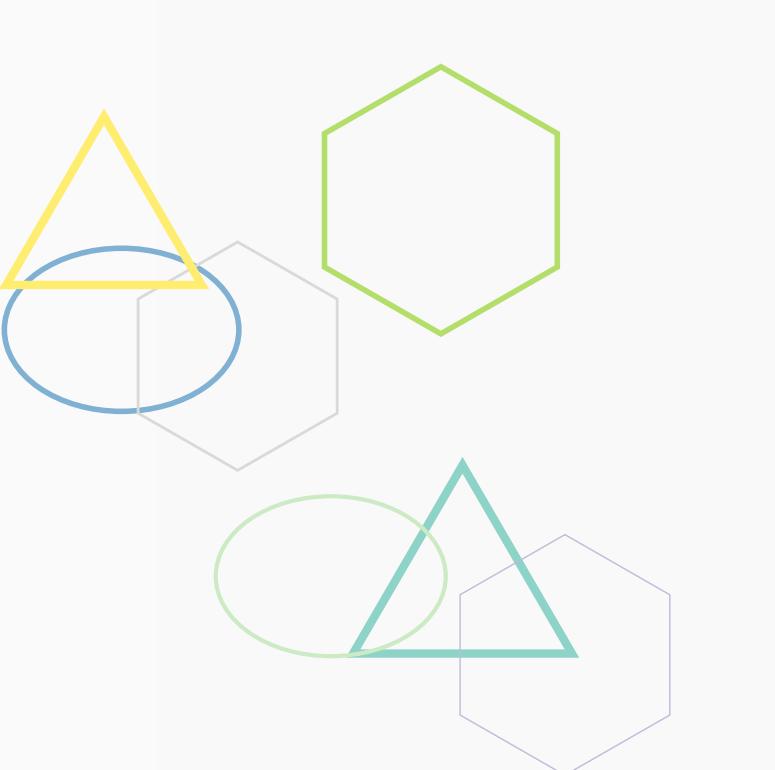[{"shape": "triangle", "thickness": 3, "radius": 0.82, "center": [0.597, 0.233]}, {"shape": "hexagon", "thickness": 0.5, "radius": 0.78, "center": [0.729, 0.149]}, {"shape": "oval", "thickness": 2, "radius": 0.76, "center": [0.157, 0.572]}, {"shape": "hexagon", "thickness": 2, "radius": 0.87, "center": [0.569, 0.74]}, {"shape": "hexagon", "thickness": 1, "radius": 0.74, "center": [0.307, 0.537]}, {"shape": "oval", "thickness": 1.5, "radius": 0.74, "center": [0.427, 0.252]}, {"shape": "triangle", "thickness": 3, "radius": 0.73, "center": [0.134, 0.703]}]